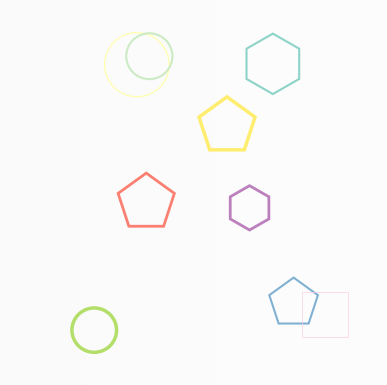[{"shape": "hexagon", "thickness": 1.5, "radius": 0.39, "center": [0.704, 0.834]}, {"shape": "circle", "thickness": 1, "radius": 0.42, "center": [0.353, 0.832]}, {"shape": "pentagon", "thickness": 2, "radius": 0.38, "center": [0.377, 0.474]}, {"shape": "pentagon", "thickness": 1.5, "radius": 0.33, "center": [0.758, 0.213]}, {"shape": "circle", "thickness": 2.5, "radius": 0.29, "center": [0.243, 0.143]}, {"shape": "square", "thickness": 0.5, "radius": 0.29, "center": [0.84, 0.183]}, {"shape": "hexagon", "thickness": 2, "radius": 0.29, "center": [0.644, 0.46]}, {"shape": "circle", "thickness": 1.5, "radius": 0.3, "center": [0.385, 0.854]}, {"shape": "pentagon", "thickness": 2.5, "radius": 0.38, "center": [0.586, 0.672]}]